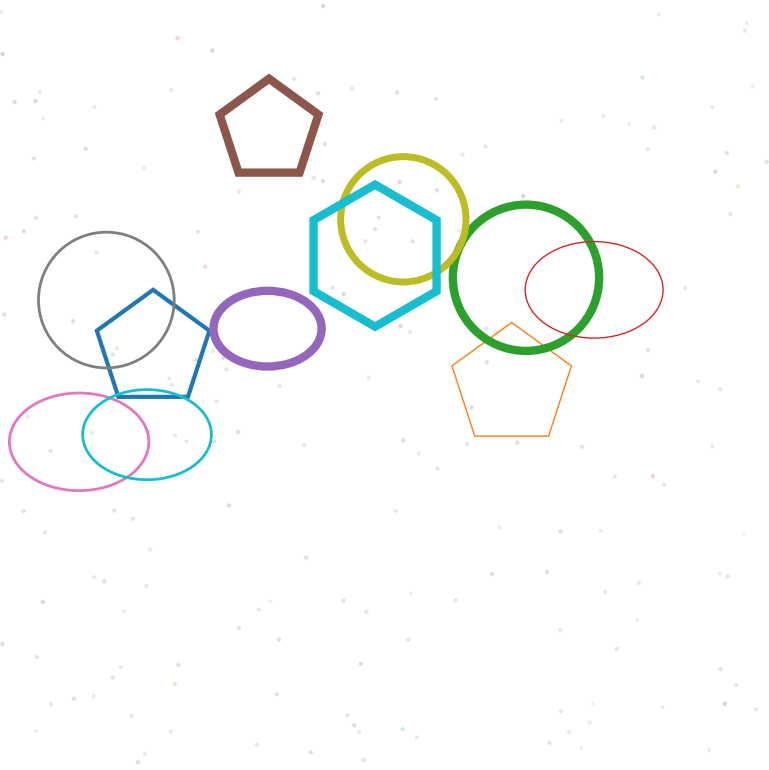[{"shape": "pentagon", "thickness": 1.5, "radius": 0.38, "center": [0.199, 0.547]}, {"shape": "pentagon", "thickness": 0.5, "radius": 0.41, "center": [0.665, 0.5]}, {"shape": "circle", "thickness": 3, "radius": 0.47, "center": [0.683, 0.639]}, {"shape": "oval", "thickness": 0.5, "radius": 0.45, "center": [0.772, 0.624]}, {"shape": "oval", "thickness": 3, "radius": 0.35, "center": [0.347, 0.573]}, {"shape": "pentagon", "thickness": 3, "radius": 0.34, "center": [0.349, 0.83]}, {"shape": "oval", "thickness": 1, "radius": 0.45, "center": [0.103, 0.426]}, {"shape": "circle", "thickness": 1, "radius": 0.44, "center": [0.138, 0.61]}, {"shape": "circle", "thickness": 2.5, "radius": 0.41, "center": [0.524, 0.715]}, {"shape": "hexagon", "thickness": 3, "radius": 0.46, "center": [0.487, 0.668]}, {"shape": "oval", "thickness": 1, "radius": 0.42, "center": [0.191, 0.436]}]